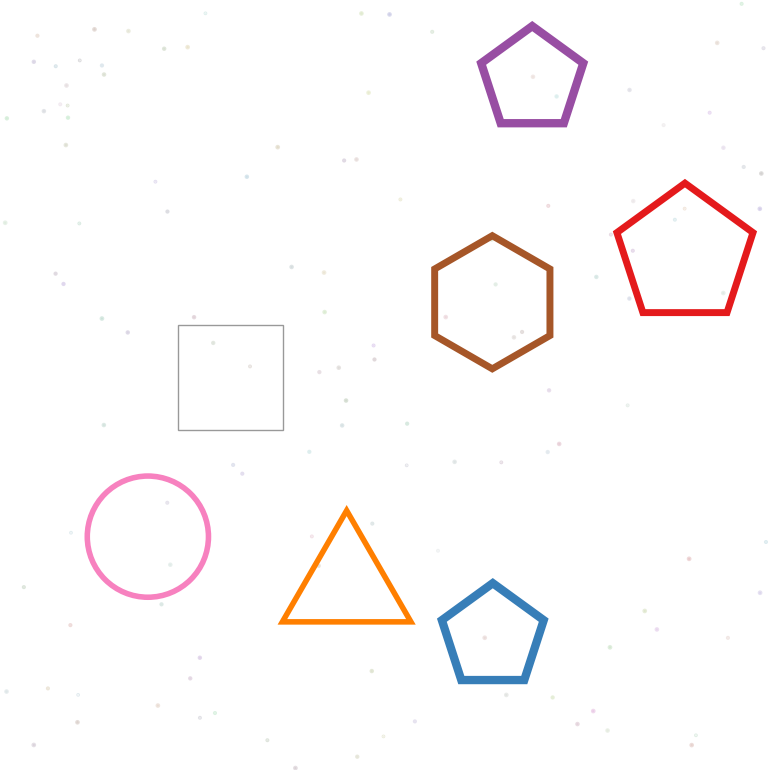[{"shape": "pentagon", "thickness": 2.5, "radius": 0.46, "center": [0.89, 0.669]}, {"shape": "pentagon", "thickness": 3, "radius": 0.35, "center": [0.64, 0.173]}, {"shape": "pentagon", "thickness": 3, "radius": 0.35, "center": [0.691, 0.896]}, {"shape": "triangle", "thickness": 2, "radius": 0.48, "center": [0.45, 0.241]}, {"shape": "hexagon", "thickness": 2.5, "radius": 0.43, "center": [0.639, 0.607]}, {"shape": "circle", "thickness": 2, "radius": 0.39, "center": [0.192, 0.303]}, {"shape": "square", "thickness": 0.5, "radius": 0.34, "center": [0.3, 0.51]}]